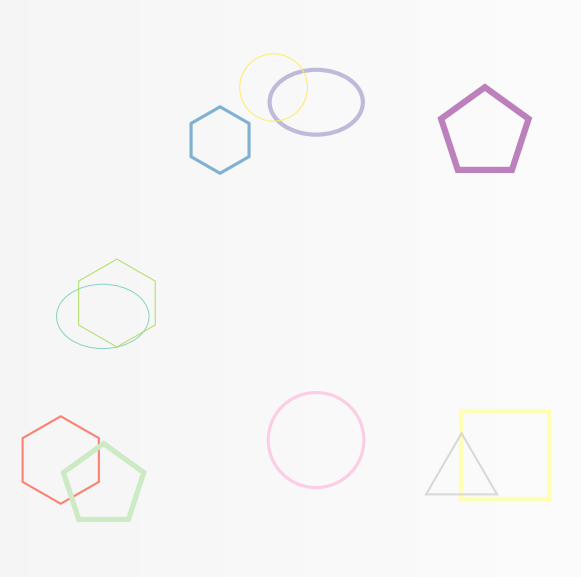[{"shape": "oval", "thickness": 0.5, "radius": 0.4, "center": [0.177, 0.451]}, {"shape": "square", "thickness": 2, "radius": 0.38, "center": [0.869, 0.211]}, {"shape": "oval", "thickness": 2, "radius": 0.4, "center": [0.544, 0.822]}, {"shape": "hexagon", "thickness": 1, "radius": 0.38, "center": [0.104, 0.203]}, {"shape": "hexagon", "thickness": 1.5, "radius": 0.29, "center": [0.379, 0.757]}, {"shape": "hexagon", "thickness": 0.5, "radius": 0.38, "center": [0.201, 0.474]}, {"shape": "circle", "thickness": 1.5, "radius": 0.41, "center": [0.544, 0.237]}, {"shape": "triangle", "thickness": 1, "radius": 0.35, "center": [0.794, 0.178]}, {"shape": "pentagon", "thickness": 3, "radius": 0.4, "center": [0.834, 0.769]}, {"shape": "pentagon", "thickness": 2.5, "radius": 0.36, "center": [0.178, 0.158]}, {"shape": "circle", "thickness": 0.5, "radius": 0.29, "center": [0.471, 0.848]}]